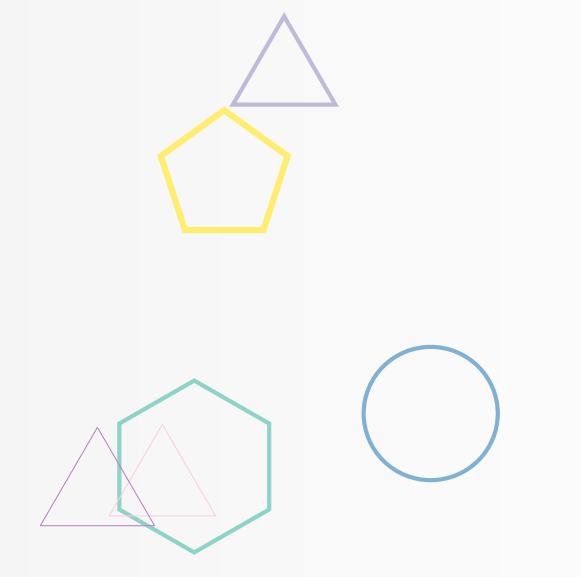[{"shape": "hexagon", "thickness": 2, "radius": 0.74, "center": [0.334, 0.191]}, {"shape": "triangle", "thickness": 2, "radius": 0.51, "center": [0.489, 0.869]}, {"shape": "circle", "thickness": 2, "radius": 0.58, "center": [0.741, 0.283]}, {"shape": "triangle", "thickness": 0.5, "radius": 0.53, "center": [0.279, 0.159]}, {"shape": "triangle", "thickness": 0.5, "radius": 0.57, "center": [0.168, 0.146]}, {"shape": "pentagon", "thickness": 3, "radius": 0.57, "center": [0.386, 0.694]}]